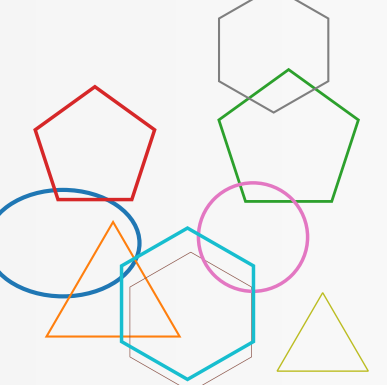[{"shape": "oval", "thickness": 3, "radius": 0.99, "center": [0.162, 0.368]}, {"shape": "triangle", "thickness": 1.5, "radius": 0.99, "center": [0.292, 0.225]}, {"shape": "pentagon", "thickness": 2, "radius": 0.95, "center": [0.745, 0.63]}, {"shape": "pentagon", "thickness": 2.5, "radius": 0.81, "center": [0.245, 0.613]}, {"shape": "hexagon", "thickness": 0.5, "radius": 0.91, "center": [0.492, 0.164]}, {"shape": "circle", "thickness": 2.5, "radius": 0.7, "center": [0.653, 0.384]}, {"shape": "hexagon", "thickness": 1.5, "radius": 0.81, "center": [0.706, 0.871]}, {"shape": "triangle", "thickness": 1, "radius": 0.68, "center": [0.833, 0.104]}, {"shape": "hexagon", "thickness": 2.5, "radius": 0.98, "center": [0.484, 0.211]}]